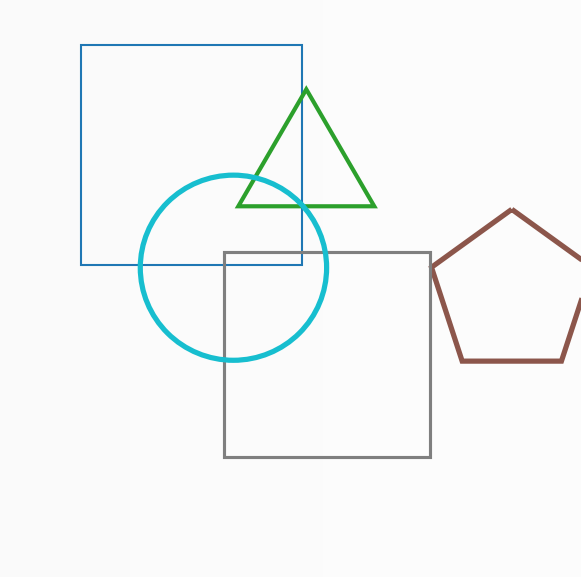[{"shape": "square", "thickness": 1, "radius": 0.95, "center": [0.33, 0.731]}, {"shape": "triangle", "thickness": 2, "radius": 0.68, "center": [0.527, 0.709]}, {"shape": "pentagon", "thickness": 2.5, "radius": 0.73, "center": [0.881, 0.491]}, {"shape": "square", "thickness": 1.5, "radius": 0.89, "center": [0.562, 0.386]}, {"shape": "circle", "thickness": 2.5, "radius": 0.8, "center": [0.402, 0.536]}]